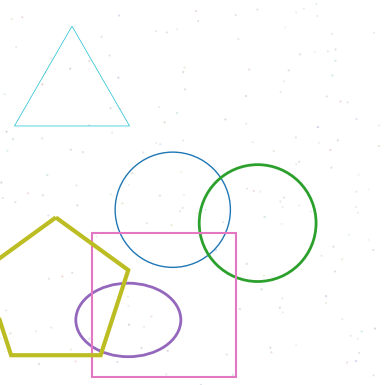[{"shape": "circle", "thickness": 1, "radius": 0.75, "center": [0.449, 0.455]}, {"shape": "circle", "thickness": 2, "radius": 0.76, "center": [0.669, 0.421]}, {"shape": "oval", "thickness": 2, "radius": 0.68, "center": [0.333, 0.169]}, {"shape": "square", "thickness": 1.5, "radius": 0.93, "center": [0.425, 0.207]}, {"shape": "pentagon", "thickness": 3, "radius": 0.99, "center": [0.145, 0.237]}, {"shape": "triangle", "thickness": 0.5, "radius": 0.86, "center": [0.187, 0.759]}]